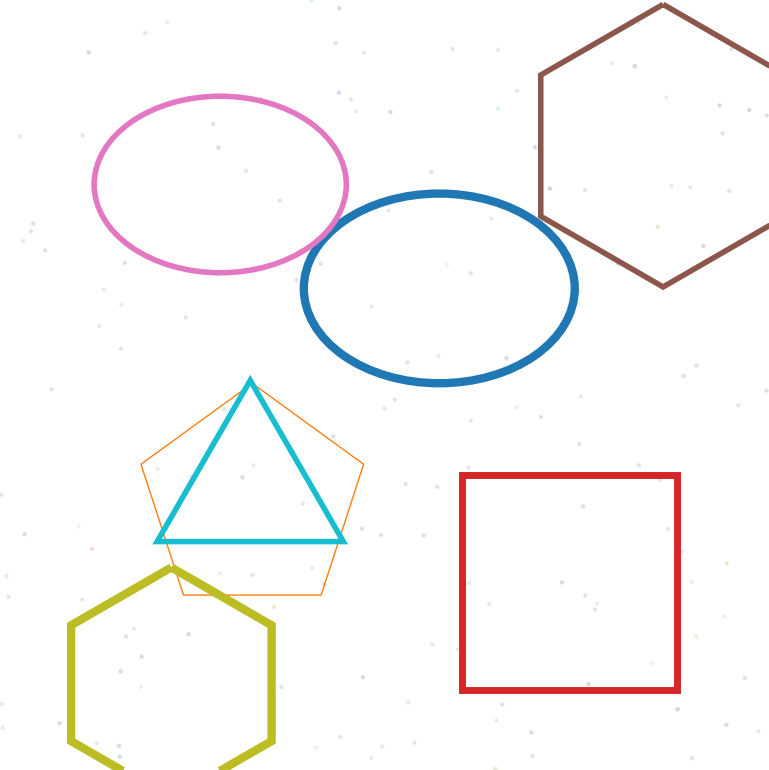[{"shape": "oval", "thickness": 3, "radius": 0.88, "center": [0.57, 0.625]}, {"shape": "pentagon", "thickness": 0.5, "radius": 0.76, "center": [0.328, 0.35]}, {"shape": "square", "thickness": 2.5, "radius": 0.7, "center": [0.74, 0.243]}, {"shape": "hexagon", "thickness": 2, "radius": 0.92, "center": [0.861, 0.811]}, {"shape": "oval", "thickness": 2, "radius": 0.82, "center": [0.286, 0.76]}, {"shape": "hexagon", "thickness": 3, "radius": 0.75, "center": [0.223, 0.113]}, {"shape": "triangle", "thickness": 2, "radius": 0.7, "center": [0.325, 0.366]}]